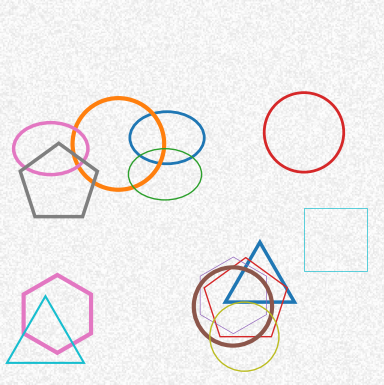[{"shape": "triangle", "thickness": 2.5, "radius": 0.52, "center": [0.675, 0.267]}, {"shape": "oval", "thickness": 2, "radius": 0.48, "center": [0.434, 0.642]}, {"shape": "circle", "thickness": 3, "radius": 0.59, "center": [0.307, 0.626]}, {"shape": "oval", "thickness": 1, "radius": 0.48, "center": [0.429, 0.547]}, {"shape": "pentagon", "thickness": 1, "radius": 0.57, "center": [0.638, 0.217]}, {"shape": "circle", "thickness": 2, "radius": 0.52, "center": [0.79, 0.656]}, {"shape": "hexagon", "thickness": 0.5, "radius": 0.5, "center": [0.606, 0.233]}, {"shape": "circle", "thickness": 3, "radius": 0.51, "center": [0.605, 0.204]}, {"shape": "hexagon", "thickness": 3, "radius": 0.51, "center": [0.149, 0.185]}, {"shape": "oval", "thickness": 2.5, "radius": 0.48, "center": [0.132, 0.614]}, {"shape": "pentagon", "thickness": 2.5, "radius": 0.53, "center": [0.153, 0.523]}, {"shape": "circle", "thickness": 1, "radius": 0.45, "center": [0.635, 0.126]}, {"shape": "square", "thickness": 0.5, "radius": 0.41, "center": [0.872, 0.378]}, {"shape": "triangle", "thickness": 1.5, "radius": 0.58, "center": [0.118, 0.115]}]